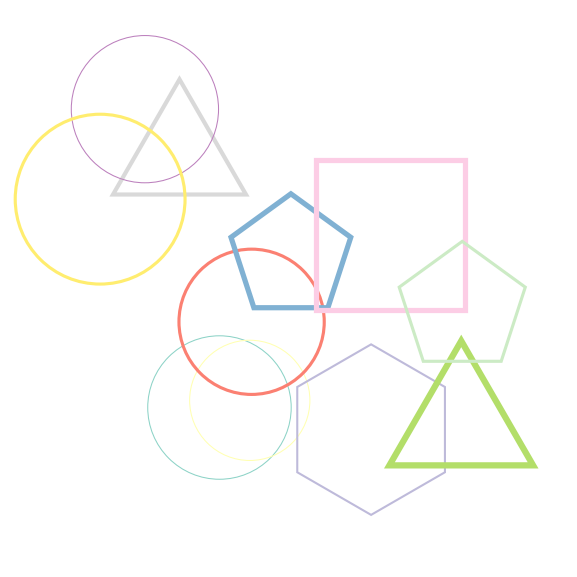[{"shape": "circle", "thickness": 0.5, "radius": 0.62, "center": [0.38, 0.293]}, {"shape": "circle", "thickness": 0.5, "radius": 0.52, "center": [0.432, 0.306]}, {"shape": "hexagon", "thickness": 1, "radius": 0.74, "center": [0.643, 0.255]}, {"shape": "circle", "thickness": 1.5, "radius": 0.63, "center": [0.436, 0.442]}, {"shape": "pentagon", "thickness": 2.5, "radius": 0.55, "center": [0.504, 0.554]}, {"shape": "triangle", "thickness": 3, "radius": 0.72, "center": [0.799, 0.265]}, {"shape": "square", "thickness": 2.5, "radius": 0.65, "center": [0.677, 0.592]}, {"shape": "triangle", "thickness": 2, "radius": 0.66, "center": [0.311, 0.729]}, {"shape": "circle", "thickness": 0.5, "radius": 0.64, "center": [0.251, 0.81]}, {"shape": "pentagon", "thickness": 1.5, "radius": 0.57, "center": [0.8, 0.466]}, {"shape": "circle", "thickness": 1.5, "radius": 0.74, "center": [0.173, 0.654]}]